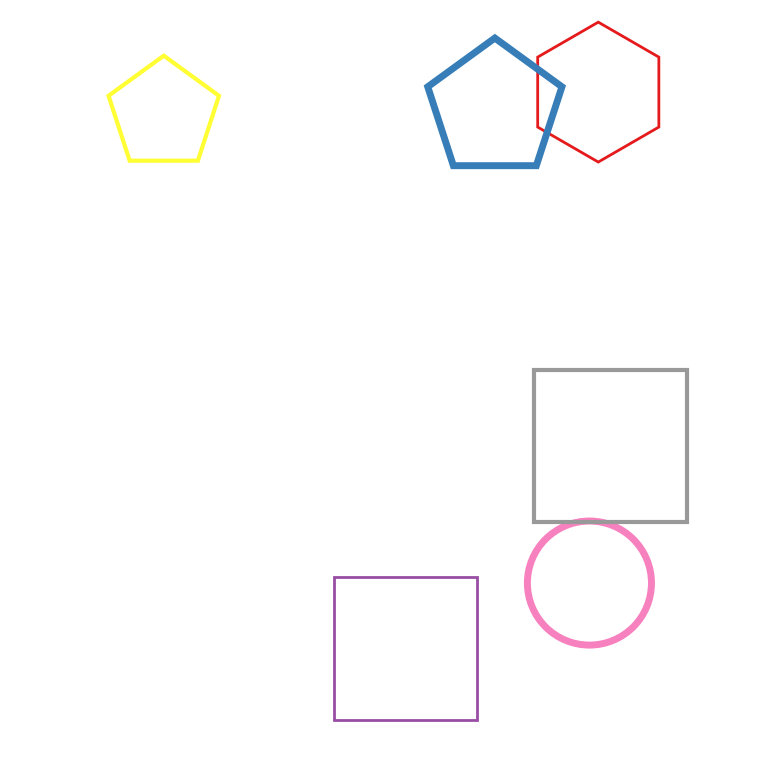[{"shape": "hexagon", "thickness": 1, "radius": 0.45, "center": [0.777, 0.88]}, {"shape": "pentagon", "thickness": 2.5, "radius": 0.46, "center": [0.643, 0.859]}, {"shape": "square", "thickness": 1, "radius": 0.46, "center": [0.527, 0.157]}, {"shape": "pentagon", "thickness": 1.5, "radius": 0.38, "center": [0.213, 0.852]}, {"shape": "circle", "thickness": 2.5, "radius": 0.4, "center": [0.765, 0.243]}, {"shape": "square", "thickness": 1.5, "radius": 0.49, "center": [0.793, 0.42]}]